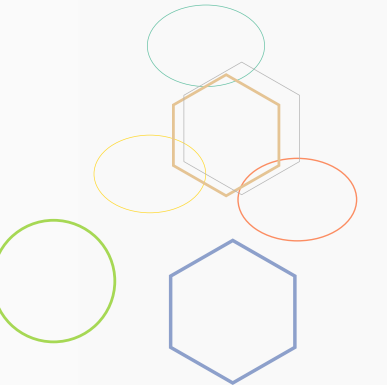[{"shape": "oval", "thickness": 0.5, "radius": 0.76, "center": [0.532, 0.881]}, {"shape": "oval", "thickness": 1, "radius": 0.77, "center": [0.767, 0.482]}, {"shape": "hexagon", "thickness": 2.5, "radius": 0.93, "center": [0.601, 0.19]}, {"shape": "circle", "thickness": 2, "radius": 0.79, "center": [0.138, 0.27]}, {"shape": "oval", "thickness": 0.5, "radius": 0.72, "center": [0.387, 0.548]}, {"shape": "hexagon", "thickness": 2, "radius": 0.79, "center": [0.584, 0.649]}, {"shape": "hexagon", "thickness": 0.5, "radius": 0.86, "center": [0.624, 0.666]}]